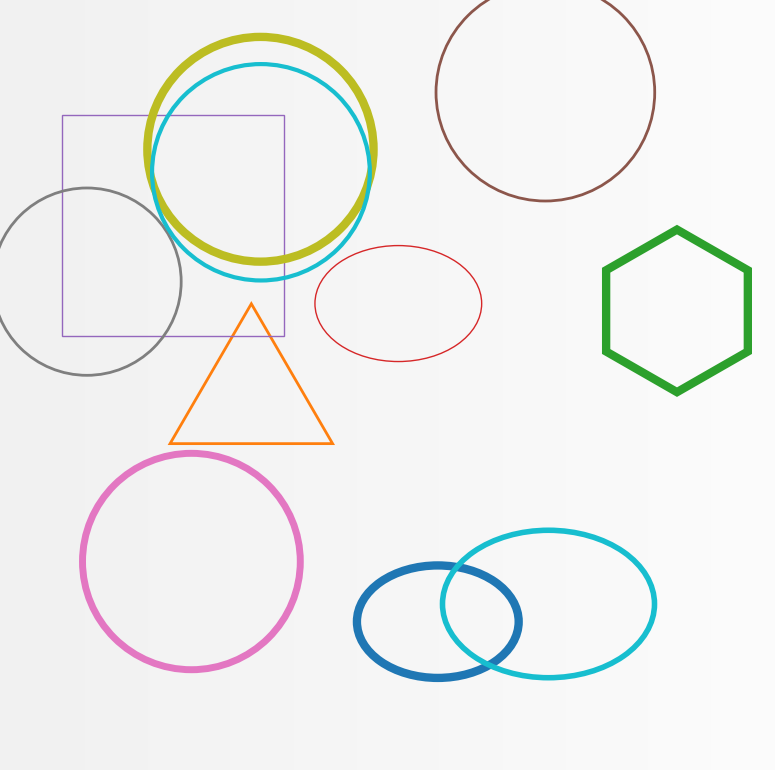[{"shape": "oval", "thickness": 3, "radius": 0.52, "center": [0.565, 0.193]}, {"shape": "triangle", "thickness": 1, "radius": 0.61, "center": [0.324, 0.484]}, {"shape": "hexagon", "thickness": 3, "radius": 0.53, "center": [0.874, 0.596]}, {"shape": "oval", "thickness": 0.5, "radius": 0.54, "center": [0.514, 0.606]}, {"shape": "square", "thickness": 0.5, "radius": 0.72, "center": [0.223, 0.707]}, {"shape": "circle", "thickness": 1, "radius": 0.71, "center": [0.704, 0.88]}, {"shape": "circle", "thickness": 2.5, "radius": 0.7, "center": [0.247, 0.271]}, {"shape": "circle", "thickness": 1, "radius": 0.61, "center": [0.112, 0.634]}, {"shape": "circle", "thickness": 3, "radius": 0.73, "center": [0.336, 0.806]}, {"shape": "circle", "thickness": 1.5, "radius": 0.7, "center": [0.337, 0.776]}, {"shape": "oval", "thickness": 2, "radius": 0.68, "center": [0.708, 0.216]}]